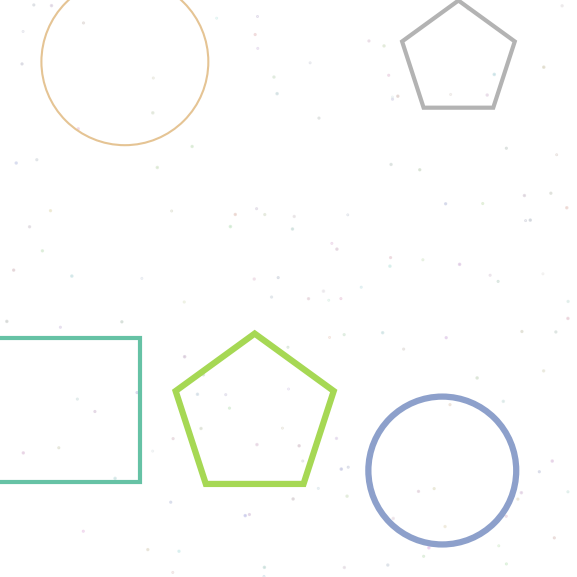[{"shape": "square", "thickness": 2, "radius": 0.63, "center": [0.117, 0.289]}, {"shape": "circle", "thickness": 3, "radius": 0.64, "center": [0.766, 0.184]}, {"shape": "pentagon", "thickness": 3, "radius": 0.72, "center": [0.441, 0.278]}, {"shape": "circle", "thickness": 1, "radius": 0.72, "center": [0.216, 0.892]}, {"shape": "pentagon", "thickness": 2, "radius": 0.51, "center": [0.794, 0.896]}]